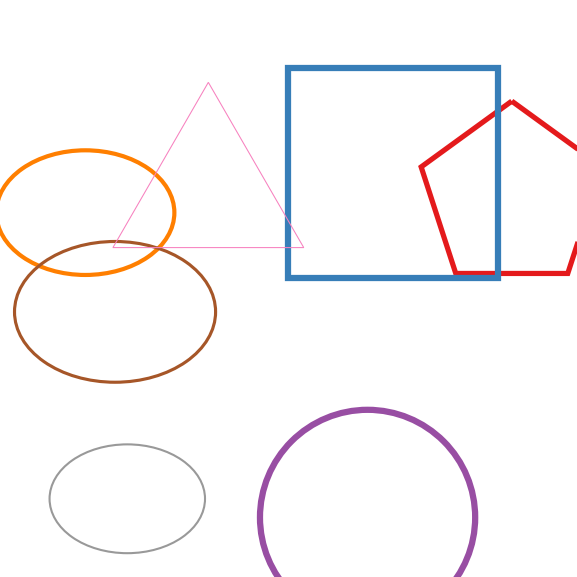[{"shape": "pentagon", "thickness": 2.5, "radius": 0.82, "center": [0.886, 0.659]}, {"shape": "square", "thickness": 3, "radius": 0.91, "center": [0.681, 0.699]}, {"shape": "circle", "thickness": 3, "radius": 0.93, "center": [0.636, 0.103]}, {"shape": "oval", "thickness": 2, "radius": 0.77, "center": [0.148, 0.631]}, {"shape": "oval", "thickness": 1.5, "radius": 0.87, "center": [0.199, 0.459]}, {"shape": "triangle", "thickness": 0.5, "radius": 0.95, "center": [0.361, 0.666]}, {"shape": "oval", "thickness": 1, "radius": 0.67, "center": [0.22, 0.135]}]